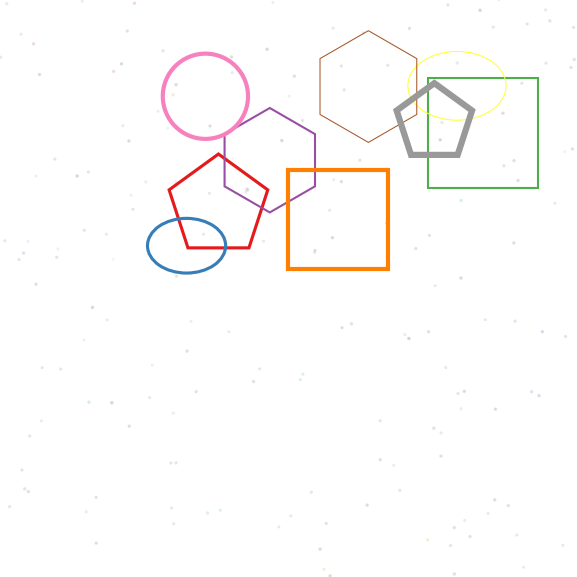[{"shape": "pentagon", "thickness": 1.5, "radius": 0.45, "center": [0.378, 0.643]}, {"shape": "oval", "thickness": 1.5, "radius": 0.34, "center": [0.323, 0.574]}, {"shape": "square", "thickness": 1, "radius": 0.47, "center": [0.836, 0.769]}, {"shape": "hexagon", "thickness": 1, "radius": 0.45, "center": [0.467, 0.722]}, {"shape": "square", "thickness": 2, "radius": 0.43, "center": [0.586, 0.619]}, {"shape": "oval", "thickness": 0.5, "radius": 0.43, "center": [0.791, 0.851]}, {"shape": "hexagon", "thickness": 0.5, "radius": 0.48, "center": [0.638, 0.849]}, {"shape": "circle", "thickness": 2, "radius": 0.37, "center": [0.356, 0.832]}, {"shape": "pentagon", "thickness": 3, "radius": 0.34, "center": [0.752, 0.786]}]